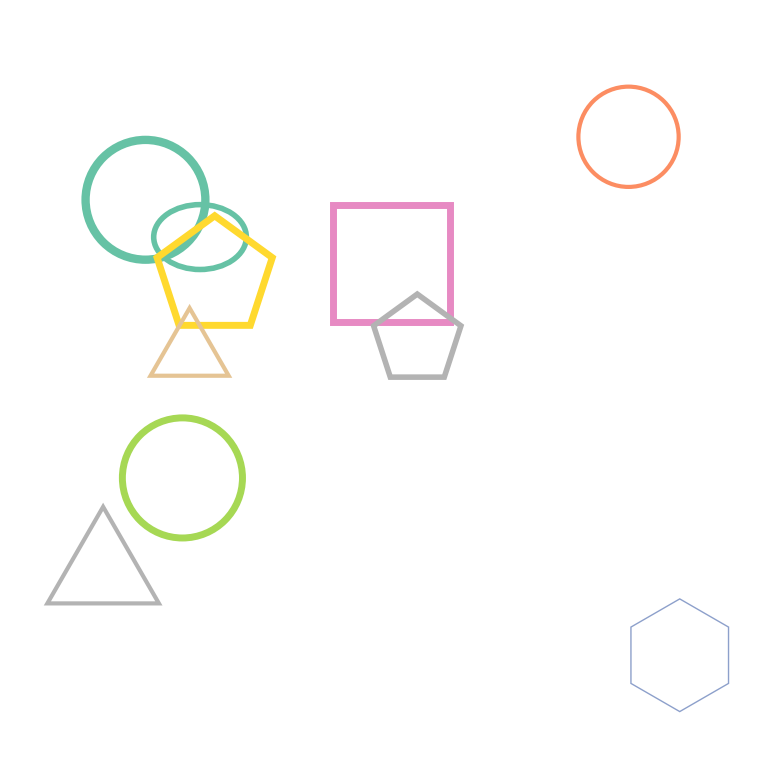[{"shape": "circle", "thickness": 3, "radius": 0.39, "center": [0.189, 0.741]}, {"shape": "oval", "thickness": 2, "radius": 0.3, "center": [0.26, 0.692]}, {"shape": "circle", "thickness": 1.5, "radius": 0.33, "center": [0.816, 0.822]}, {"shape": "hexagon", "thickness": 0.5, "radius": 0.37, "center": [0.883, 0.149]}, {"shape": "square", "thickness": 2.5, "radius": 0.38, "center": [0.508, 0.658]}, {"shape": "circle", "thickness": 2.5, "radius": 0.39, "center": [0.237, 0.379]}, {"shape": "pentagon", "thickness": 2.5, "radius": 0.39, "center": [0.279, 0.641]}, {"shape": "triangle", "thickness": 1.5, "radius": 0.29, "center": [0.246, 0.541]}, {"shape": "pentagon", "thickness": 2, "radius": 0.3, "center": [0.542, 0.558]}, {"shape": "triangle", "thickness": 1.5, "radius": 0.42, "center": [0.134, 0.258]}]